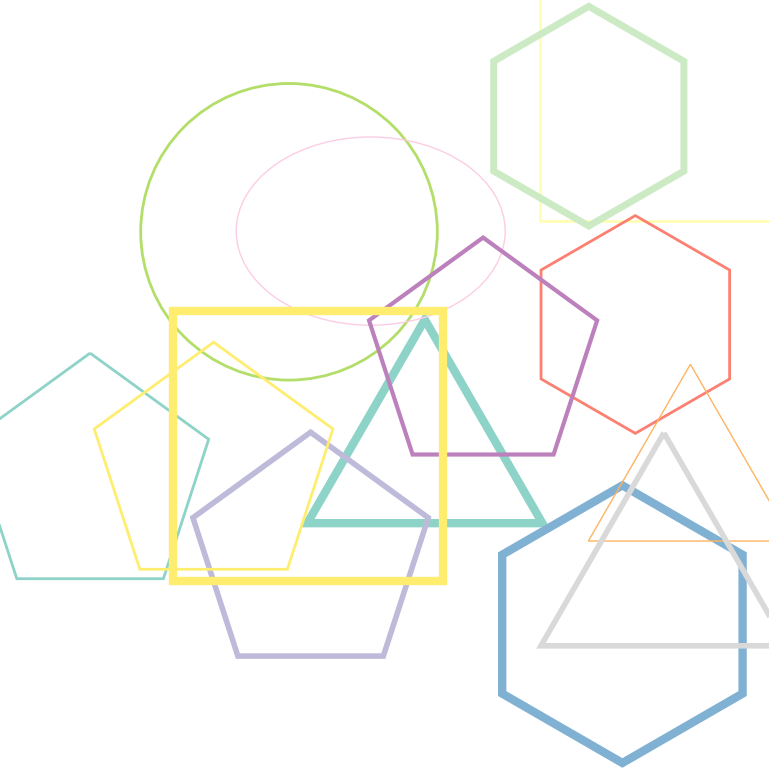[{"shape": "triangle", "thickness": 3, "radius": 0.88, "center": [0.552, 0.409]}, {"shape": "pentagon", "thickness": 1, "radius": 0.81, "center": [0.117, 0.379]}, {"shape": "square", "thickness": 1, "radius": 0.9, "center": [0.881, 0.892]}, {"shape": "pentagon", "thickness": 2, "radius": 0.8, "center": [0.403, 0.278]}, {"shape": "hexagon", "thickness": 1, "radius": 0.71, "center": [0.825, 0.579]}, {"shape": "hexagon", "thickness": 3, "radius": 0.9, "center": [0.808, 0.189]}, {"shape": "triangle", "thickness": 0.5, "radius": 0.77, "center": [0.897, 0.374]}, {"shape": "circle", "thickness": 1, "radius": 0.96, "center": [0.375, 0.699]}, {"shape": "oval", "thickness": 0.5, "radius": 0.87, "center": [0.481, 0.7]}, {"shape": "triangle", "thickness": 2, "radius": 0.92, "center": [0.862, 0.253]}, {"shape": "pentagon", "thickness": 1.5, "radius": 0.78, "center": [0.627, 0.536]}, {"shape": "hexagon", "thickness": 2.5, "radius": 0.71, "center": [0.765, 0.849]}, {"shape": "pentagon", "thickness": 1, "radius": 0.81, "center": [0.277, 0.393]}, {"shape": "square", "thickness": 3, "radius": 0.88, "center": [0.4, 0.421]}]